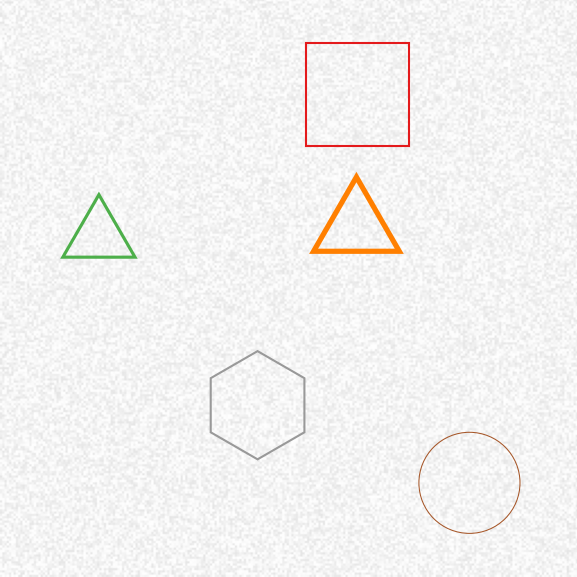[{"shape": "square", "thickness": 1, "radius": 0.44, "center": [0.619, 0.835]}, {"shape": "triangle", "thickness": 1.5, "radius": 0.36, "center": [0.171, 0.59]}, {"shape": "triangle", "thickness": 2.5, "radius": 0.43, "center": [0.617, 0.607]}, {"shape": "circle", "thickness": 0.5, "radius": 0.44, "center": [0.813, 0.163]}, {"shape": "hexagon", "thickness": 1, "radius": 0.47, "center": [0.446, 0.297]}]